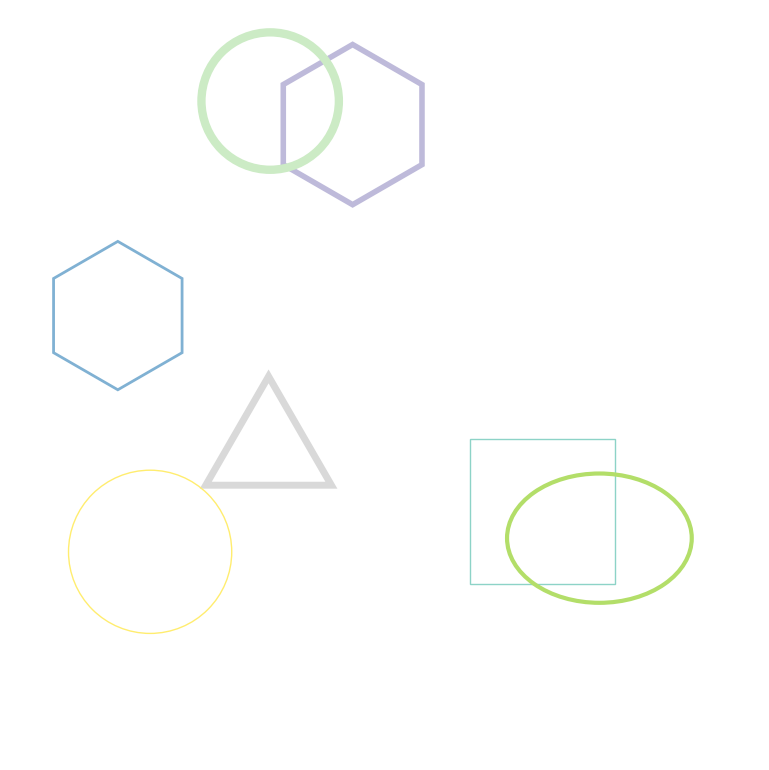[{"shape": "square", "thickness": 0.5, "radius": 0.47, "center": [0.705, 0.336]}, {"shape": "hexagon", "thickness": 2, "radius": 0.52, "center": [0.458, 0.838]}, {"shape": "hexagon", "thickness": 1, "radius": 0.48, "center": [0.153, 0.59]}, {"shape": "oval", "thickness": 1.5, "radius": 0.6, "center": [0.778, 0.301]}, {"shape": "triangle", "thickness": 2.5, "radius": 0.47, "center": [0.349, 0.417]}, {"shape": "circle", "thickness": 3, "radius": 0.45, "center": [0.351, 0.869]}, {"shape": "circle", "thickness": 0.5, "radius": 0.53, "center": [0.195, 0.283]}]